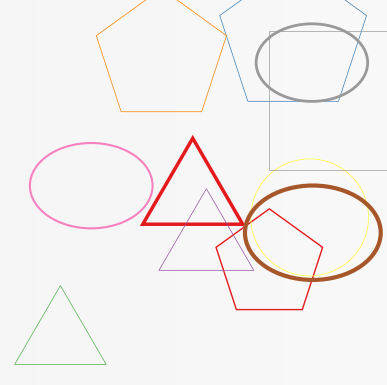[{"shape": "pentagon", "thickness": 1, "radius": 0.72, "center": [0.695, 0.313]}, {"shape": "triangle", "thickness": 2.5, "radius": 0.74, "center": [0.497, 0.492]}, {"shape": "pentagon", "thickness": 0.5, "radius": 1.0, "center": [0.757, 0.898]}, {"shape": "triangle", "thickness": 0.5, "radius": 0.68, "center": [0.156, 0.122]}, {"shape": "triangle", "thickness": 0.5, "radius": 0.71, "center": [0.533, 0.369]}, {"shape": "pentagon", "thickness": 0.5, "radius": 0.88, "center": [0.416, 0.853]}, {"shape": "circle", "thickness": 0.5, "radius": 0.76, "center": [0.799, 0.435]}, {"shape": "oval", "thickness": 3, "radius": 0.88, "center": [0.807, 0.396]}, {"shape": "oval", "thickness": 1.5, "radius": 0.79, "center": [0.235, 0.518]}, {"shape": "square", "thickness": 0.5, "radius": 0.9, "center": [0.874, 0.739]}, {"shape": "oval", "thickness": 2, "radius": 0.72, "center": [0.805, 0.837]}]